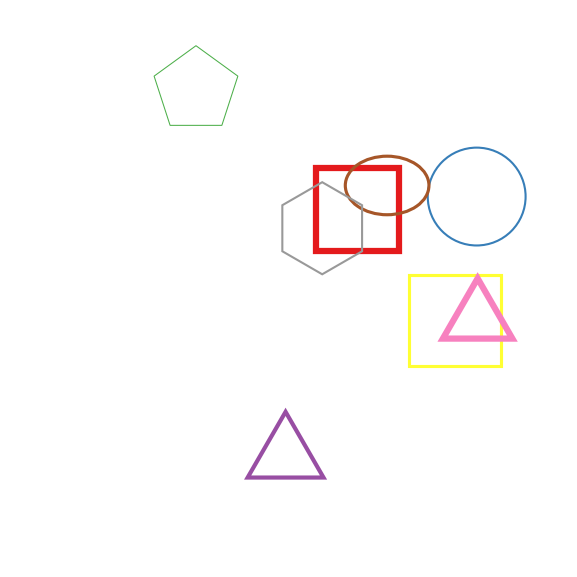[{"shape": "square", "thickness": 3, "radius": 0.36, "center": [0.618, 0.637]}, {"shape": "circle", "thickness": 1, "radius": 0.42, "center": [0.825, 0.659]}, {"shape": "pentagon", "thickness": 0.5, "radius": 0.38, "center": [0.339, 0.844]}, {"shape": "triangle", "thickness": 2, "radius": 0.38, "center": [0.495, 0.21]}, {"shape": "square", "thickness": 1.5, "radius": 0.4, "center": [0.788, 0.444]}, {"shape": "oval", "thickness": 1.5, "radius": 0.36, "center": [0.67, 0.678]}, {"shape": "triangle", "thickness": 3, "radius": 0.35, "center": [0.827, 0.448]}, {"shape": "hexagon", "thickness": 1, "radius": 0.4, "center": [0.558, 0.604]}]